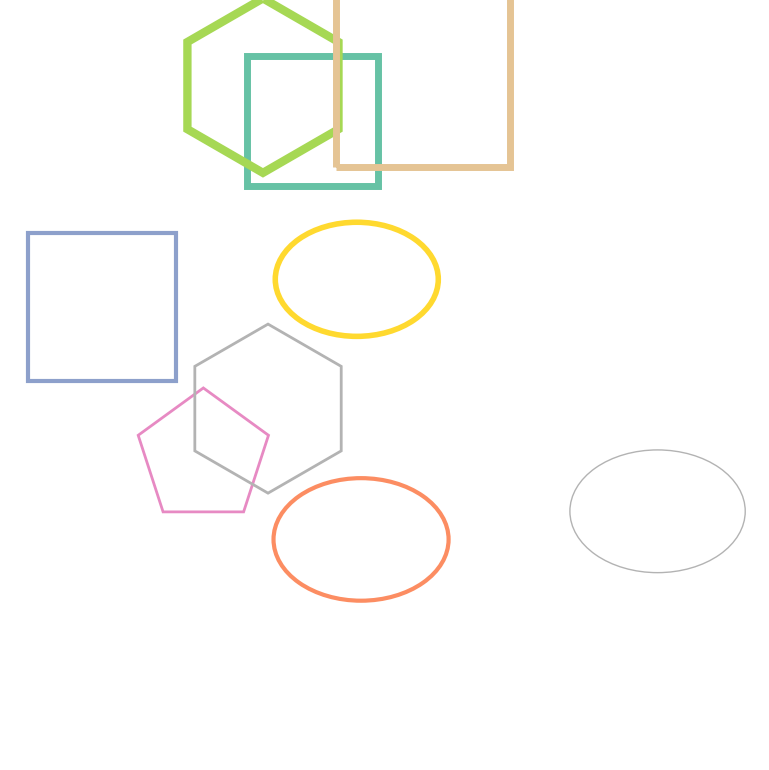[{"shape": "square", "thickness": 2.5, "radius": 0.42, "center": [0.406, 0.843]}, {"shape": "oval", "thickness": 1.5, "radius": 0.57, "center": [0.469, 0.299]}, {"shape": "square", "thickness": 1.5, "radius": 0.48, "center": [0.133, 0.602]}, {"shape": "pentagon", "thickness": 1, "radius": 0.44, "center": [0.264, 0.407]}, {"shape": "hexagon", "thickness": 3, "radius": 0.57, "center": [0.341, 0.889]}, {"shape": "oval", "thickness": 2, "radius": 0.53, "center": [0.463, 0.637]}, {"shape": "square", "thickness": 2.5, "radius": 0.57, "center": [0.55, 0.897]}, {"shape": "hexagon", "thickness": 1, "radius": 0.55, "center": [0.348, 0.469]}, {"shape": "oval", "thickness": 0.5, "radius": 0.57, "center": [0.854, 0.336]}]